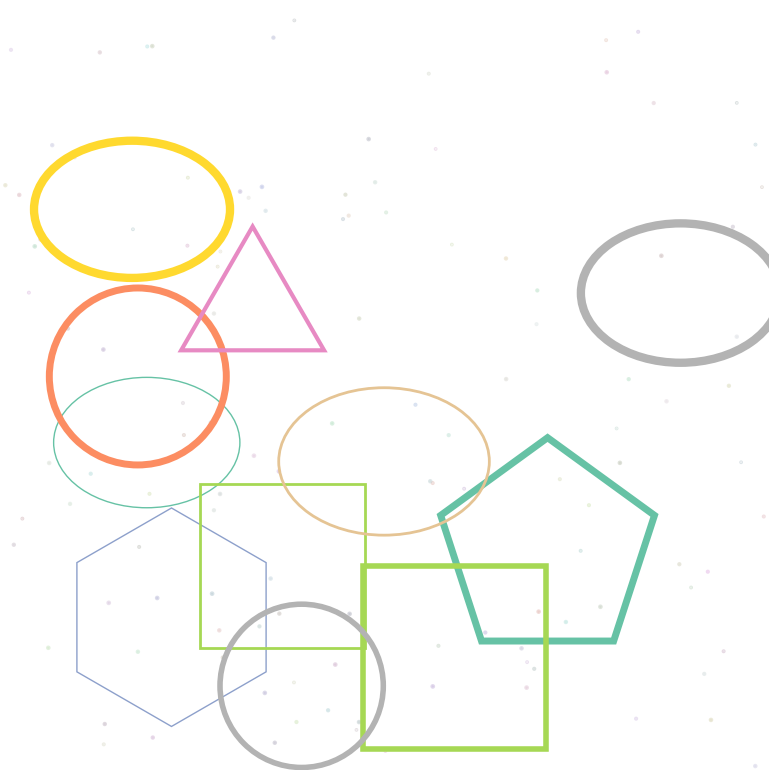[{"shape": "oval", "thickness": 0.5, "radius": 0.6, "center": [0.191, 0.425]}, {"shape": "pentagon", "thickness": 2.5, "radius": 0.73, "center": [0.711, 0.286]}, {"shape": "circle", "thickness": 2.5, "radius": 0.57, "center": [0.179, 0.511]}, {"shape": "hexagon", "thickness": 0.5, "radius": 0.71, "center": [0.223, 0.198]}, {"shape": "triangle", "thickness": 1.5, "radius": 0.54, "center": [0.328, 0.599]}, {"shape": "square", "thickness": 1, "radius": 0.54, "center": [0.367, 0.265]}, {"shape": "square", "thickness": 2, "radius": 0.59, "center": [0.59, 0.146]}, {"shape": "oval", "thickness": 3, "radius": 0.64, "center": [0.171, 0.728]}, {"shape": "oval", "thickness": 1, "radius": 0.68, "center": [0.499, 0.401]}, {"shape": "circle", "thickness": 2, "radius": 0.53, "center": [0.392, 0.109]}, {"shape": "oval", "thickness": 3, "radius": 0.65, "center": [0.884, 0.619]}]